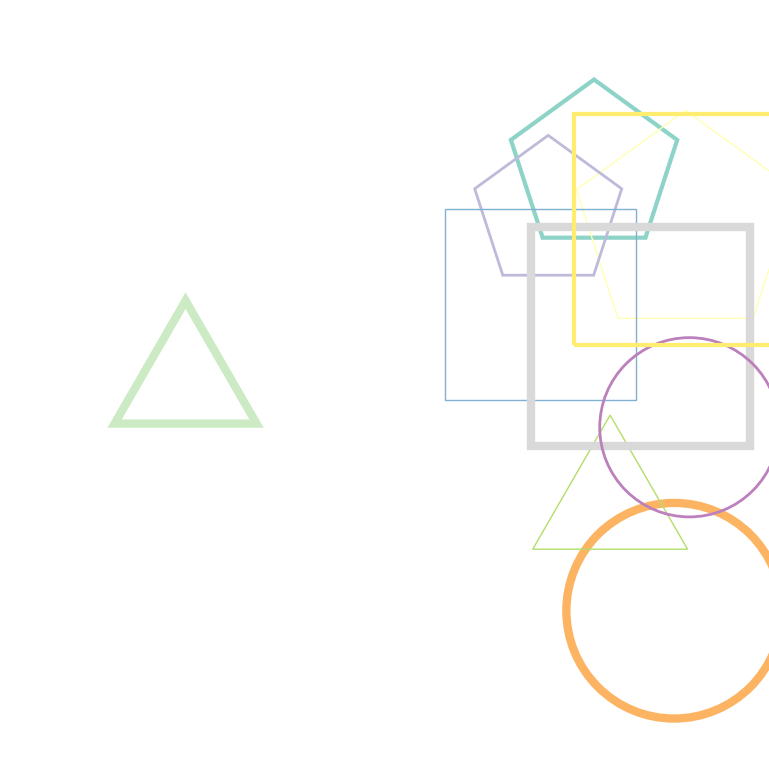[{"shape": "pentagon", "thickness": 1.5, "radius": 0.57, "center": [0.771, 0.783]}, {"shape": "pentagon", "thickness": 0.5, "radius": 0.75, "center": [0.89, 0.707]}, {"shape": "pentagon", "thickness": 1, "radius": 0.5, "center": [0.712, 0.724]}, {"shape": "square", "thickness": 0.5, "radius": 0.62, "center": [0.702, 0.605]}, {"shape": "circle", "thickness": 3, "radius": 0.7, "center": [0.876, 0.207]}, {"shape": "triangle", "thickness": 0.5, "radius": 0.58, "center": [0.792, 0.345]}, {"shape": "square", "thickness": 3, "radius": 0.71, "center": [0.832, 0.563]}, {"shape": "circle", "thickness": 1, "radius": 0.58, "center": [0.895, 0.445]}, {"shape": "triangle", "thickness": 3, "radius": 0.53, "center": [0.241, 0.503]}, {"shape": "square", "thickness": 1.5, "radius": 0.75, "center": [0.895, 0.702]}]